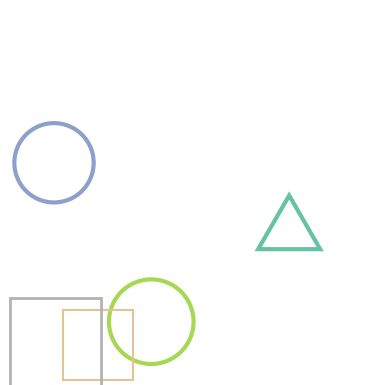[{"shape": "triangle", "thickness": 3, "radius": 0.46, "center": [0.751, 0.399]}, {"shape": "circle", "thickness": 3, "radius": 0.52, "center": [0.14, 0.577]}, {"shape": "circle", "thickness": 3, "radius": 0.55, "center": [0.393, 0.164]}, {"shape": "square", "thickness": 1.5, "radius": 0.45, "center": [0.256, 0.103]}, {"shape": "square", "thickness": 2, "radius": 0.59, "center": [0.144, 0.108]}]